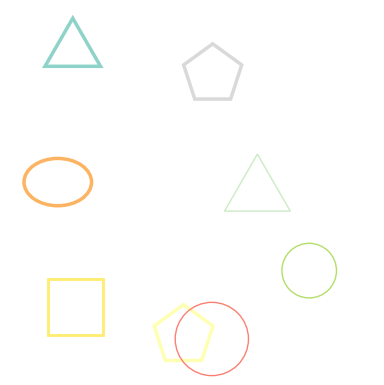[{"shape": "triangle", "thickness": 2.5, "radius": 0.42, "center": [0.189, 0.869]}, {"shape": "pentagon", "thickness": 2.5, "radius": 0.4, "center": [0.477, 0.129]}, {"shape": "circle", "thickness": 1, "radius": 0.48, "center": [0.55, 0.12]}, {"shape": "oval", "thickness": 2.5, "radius": 0.44, "center": [0.15, 0.527]}, {"shape": "circle", "thickness": 1, "radius": 0.35, "center": [0.803, 0.297]}, {"shape": "pentagon", "thickness": 2.5, "radius": 0.4, "center": [0.552, 0.807]}, {"shape": "triangle", "thickness": 1, "radius": 0.49, "center": [0.669, 0.501]}, {"shape": "square", "thickness": 2, "radius": 0.36, "center": [0.196, 0.203]}]